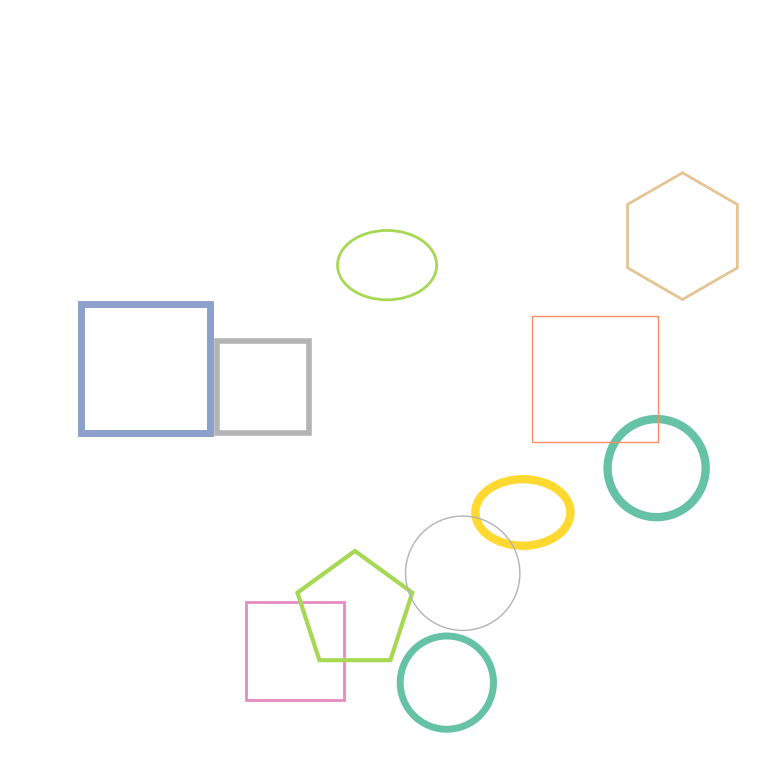[{"shape": "circle", "thickness": 2.5, "radius": 0.3, "center": [0.58, 0.113]}, {"shape": "circle", "thickness": 3, "radius": 0.32, "center": [0.853, 0.392]}, {"shape": "square", "thickness": 0.5, "radius": 0.41, "center": [0.773, 0.508]}, {"shape": "square", "thickness": 2.5, "radius": 0.42, "center": [0.189, 0.522]}, {"shape": "square", "thickness": 1, "radius": 0.32, "center": [0.383, 0.155]}, {"shape": "oval", "thickness": 1, "radius": 0.32, "center": [0.503, 0.656]}, {"shape": "pentagon", "thickness": 1.5, "radius": 0.39, "center": [0.461, 0.206]}, {"shape": "oval", "thickness": 3, "radius": 0.31, "center": [0.679, 0.334]}, {"shape": "hexagon", "thickness": 1, "radius": 0.41, "center": [0.886, 0.693]}, {"shape": "square", "thickness": 2, "radius": 0.3, "center": [0.342, 0.498]}, {"shape": "circle", "thickness": 0.5, "radius": 0.37, "center": [0.601, 0.256]}]